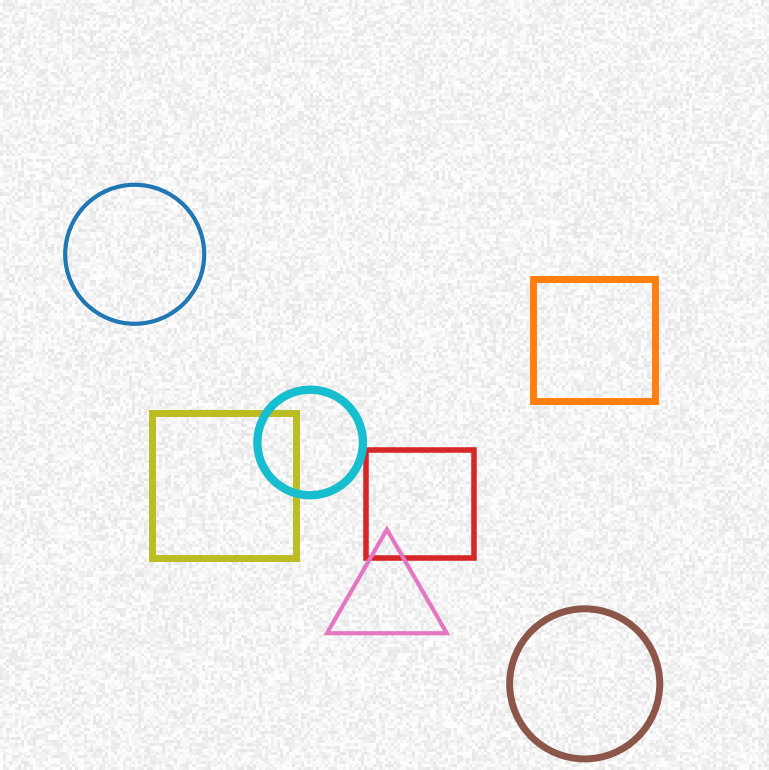[{"shape": "circle", "thickness": 1.5, "radius": 0.45, "center": [0.175, 0.67]}, {"shape": "square", "thickness": 2.5, "radius": 0.4, "center": [0.772, 0.558]}, {"shape": "square", "thickness": 2, "radius": 0.35, "center": [0.546, 0.345]}, {"shape": "circle", "thickness": 2.5, "radius": 0.49, "center": [0.759, 0.112]}, {"shape": "triangle", "thickness": 1.5, "radius": 0.45, "center": [0.502, 0.223]}, {"shape": "square", "thickness": 2.5, "radius": 0.47, "center": [0.291, 0.37]}, {"shape": "circle", "thickness": 3, "radius": 0.34, "center": [0.403, 0.425]}]